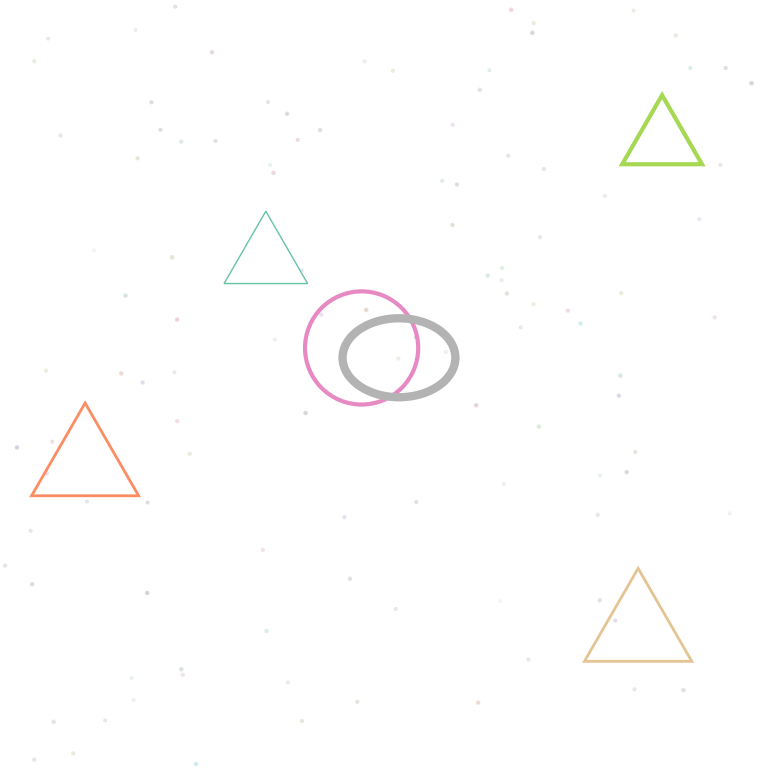[{"shape": "triangle", "thickness": 0.5, "radius": 0.31, "center": [0.345, 0.663]}, {"shape": "triangle", "thickness": 1, "radius": 0.4, "center": [0.111, 0.396]}, {"shape": "circle", "thickness": 1.5, "radius": 0.37, "center": [0.47, 0.548]}, {"shape": "triangle", "thickness": 1.5, "radius": 0.3, "center": [0.86, 0.817]}, {"shape": "triangle", "thickness": 1, "radius": 0.4, "center": [0.829, 0.181]}, {"shape": "oval", "thickness": 3, "radius": 0.37, "center": [0.518, 0.535]}]